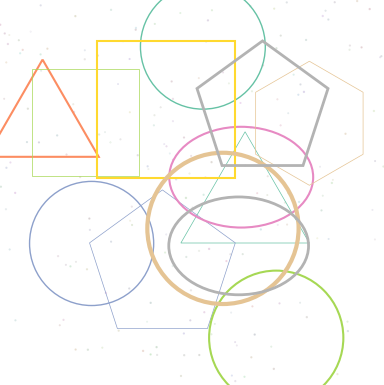[{"shape": "triangle", "thickness": 0.5, "radius": 0.96, "center": [0.637, 0.465]}, {"shape": "circle", "thickness": 1, "radius": 0.81, "center": [0.527, 0.879]}, {"shape": "triangle", "thickness": 1.5, "radius": 0.84, "center": [0.111, 0.677]}, {"shape": "pentagon", "thickness": 0.5, "radius": 1.0, "center": [0.422, 0.308]}, {"shape": "circle", "thickness": 1, "radius": 0.81, "center": [0.238, 0.368]}, {"shape": "oval", "thickness": 1.5, "radius": 0.93, "center": [0.627, 0.54]}, {"shape": "square", "thickness": 0.5, "radius": 0.69, "center": [0.223, 0.681]}, {"shape": "circle", "thickness": 1.5, "radius": 0.87, "center": [0.717, 0.123]}, {"shape": "square", "thickness": 1.5, "radius": 0.89, "center": [0.431, 0.715]}, {"shape": "circle", "thickness": 3, "radius": 0.98, "center": [0.579, 0.407]}, {"shape": "hexagon", "thickness": 0.5, "radius": 0.81, "center": [0.804, 0.68]}, {"shape": "pentagon", "thickness": 2, "radius": 0.89, "center": [0.682, 0.715]}, {"shape": "oval", "thickness": 2, "radius": 0.91, "center": [0.62, 0.361]}]